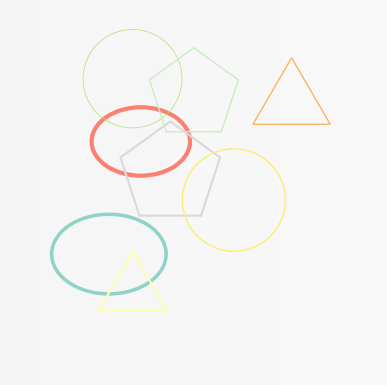[{"shape": "oval", "thickness": 2.5, "radius": 0.74, "center": [0.281, 0.34]}, {"shape": "triangle", "thickness": 1.5, "radius": 0.51, "center": [0.343, 0.245]}, {"shape": "oval", "thickness": 3, "radius": 0.63, "center": [0.363, 0.633]}, {"shape": "triangle", "thickness": 1, "radius": 0.58, "center": [0.753, 0.735]}, {"shape": "circle", "thickness": 0.5, "radius": 0.64, "center": [0.342, 0.796]}, {"shape": "pentagon", "thickness": 1.5, "radius": 0.68, "center": [0.439, 0.549]}, {"shape": "pentagon", "thickness": 1, "radius": 0.6, "center": [0.5, 0.755]}, {"shape": "circle", "thickness": 1, "radius": 0.66, "center": [0.604, 0.48]}]